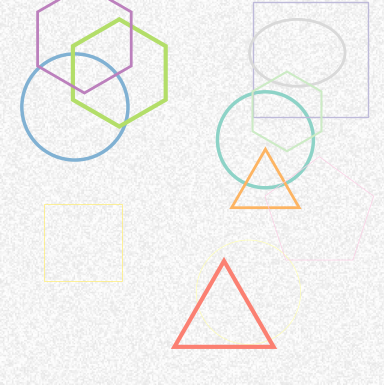[{"shape": "circle", "thickness": 2.5, "radius": 0.62, "center": [0.689, 0.637]}, {"shape": "circle", "thickness": 0.5, "radius": 0.68, "center": [0.645, 0.241]}, {"shape": "square", "thickness": 1, "radius": 0.75, "center": [0.806, 0.845]}, {"shape": "triangle", "thickness": 3, "radius": 0.74, "center": [0.582, 0.173]}, {"shape": "circle", "thickness": 2.5, "radius": 0.69, "center": [0.195, 0.722]}, {"shape": "triangle", "thickness": 2, "radius": 0.51, "center": [0.689, 0.511]}, {"shape": "hexagon", "thickness": 3, "radius": 0.7, "center": [0.31, 0.811]}, {"shape": "pentagon", "thickness": 0.5, "radius": 0.74, "center": [0.829, 0.445]}, {"shape": "oval", "thickness": 2, "radius": 0.62, "center": [0.772, 0.863]}, {"shape": "hexagon", "thickness": 2, "radius": 0.7, "center": [0.219, 0.899]}, {"shape": "hexagon", "thickness": 1.5, "radius": 0.52, "center": [0.745, 0.711]}, {"shape": "square", "thickness": 0.5, "radius": 0.5, "center": [0.215, 0.37]}]